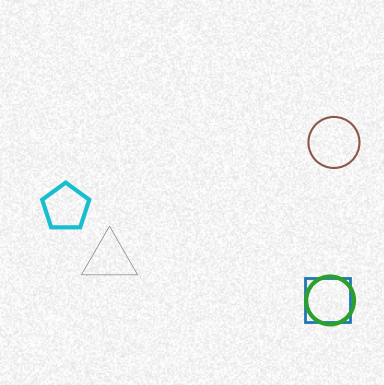[{"shape": "square", "thickness": 2, "radius": 0.29, "center": [0.851, 0.22]}, {"shape": "circle", "thickness": 3, "radius": 0.31, "center": [0.857, 0.22]}, {"shape": "circle", "thickness": 1.5, "radius": 0.33, "center": [0.867, 0.63]}, {"shape": "triangle", "thickness": 0.5, "radius": 0.42, "center": [0.284, 0.328]}, {"shape": "pentagon", "thickness": 3, "radius": 0.32, "center": [0.171, 0.461]}]